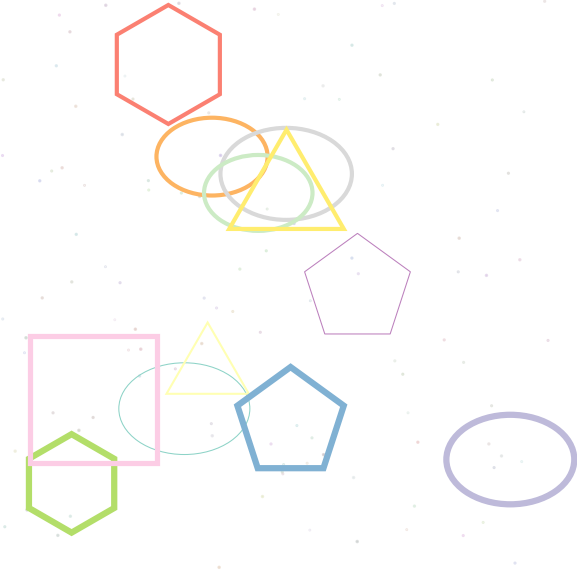[{"shape": "oval", "thickness": 0.5, "radius": 0.57, "center": [0.319, 0.291]}, {"shape": "triangle", "thickness": 1, "radius": 0.41, "center": [0.36, 0.358]}, {"shape": "oval", "thickness": 3, "radius": 0.55, "center": [0.884, 0.203]}, {"shape": "hexagon", "thickness": 2, "radius": 0.52, "center": [0.292, 0.887]}, {"shape": "pentagon", "thickness": 3, "radius": 0.48, "center": [0.503, 0.267]}, {"shape": "oval", "thickness": 2, "radius": 0.48, "center": [0.367, 0.728]}, {"shape": "hexagon", "thickness": 3, "radius": 0.43, "center": [0.124, 0.162]}, {"shape": "square", "thickness": 2.5, "radius": 0.55, "center": [0.162, 0.307]}, {"shape": "oval", "thickness": 2, "radius": 0.57, "center": [0.496, 0.698]}, {"shape": "pentagon", "thickness": 0.5, "radius": 0.48, "center": [0.619, 0.499]}, {"shape": "oval", "thickness": 2, "radius": 0.47, "center": [0.447, 0.665]}, {"shape": "triangle", "thickness": 2, "radius": 0.57, "center": [0.496, 0.66]}]